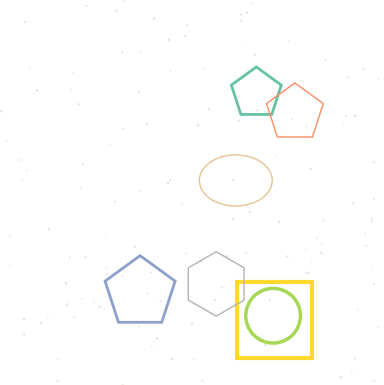[{"shape": "pentagon", "thickness": 2, "radius": 0.34, "center": [0.666, 0.758]}, {"shape": "pentagon", "thickness": 1, "radius": 0.39, "center": [0.766, 0.707]}, {"shape": "pentagon", "thickness": 2, "radius": 0.48, "center": [0.364, 0.24]}, {"shape": "circle", "thickness": 2.5, "radius": 0.36, "center": [0.709, 0.18]}, {"shape": "square", "thickness": 3, "radius": 0.49, "center": [0.713, 0.169]}, {"shape": "oval", "thickness": 1, "radius": 0.47, "center": [0.612, 0.531]}, {"shape": "hexagon", "thickness": 1, "radius": 0.42, "center": [0.561, 0.262]}]